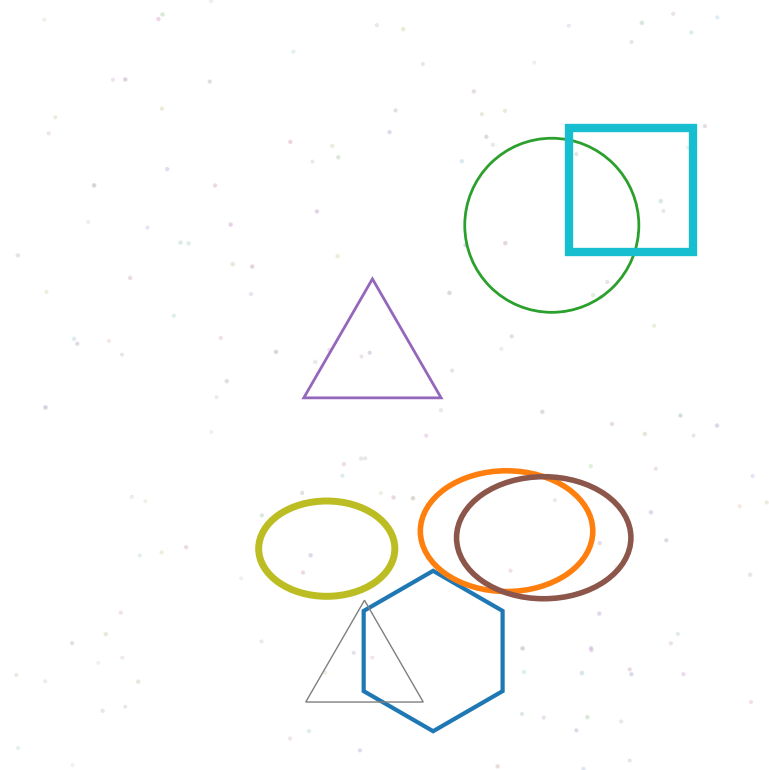[{"shape": "hexagon", "thickness": 1.5, "radius": 0.52, "center": [0.563, 0.155]}, {"shape": "oval", "thickness": 2, "radius": 0.56, "center": [0.658, 0.31]}, {"shape": "circle", "thickness": 1, "radius": 0.57, "center": [0.717, 0.707]}, {"shape": "triangle", "thickness": 1, "radius": 0.51, "center": [0.484, 0.535]}, {"shape": "oval", "thickness": 2, "radius": 0.57, "center": [0.706, 0.302]}, {"shape": "triangle", "thickness": 0.5, "radius": 0.44, "center": [0.473, 0.132]}, {"shape": "oval", "thickness": 2.5, "radius": 0.44, "center": [0.424, 0.287]}, {"shape": "square", "thickness": 3, "radius": 0.4, "center": [0.819, 0.754]}]